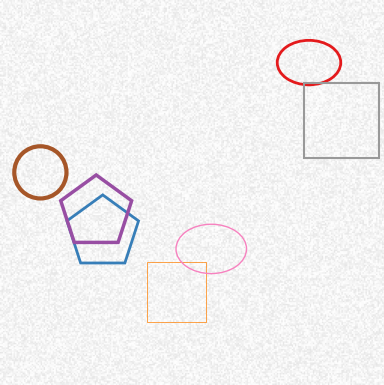[{"shape": "oval", "thickness": 2, "radius": 0.41, "center": [0.803, 0.837]}, {"shape": "pentagon", "thickness": 2, "radius": 0.49, "center": [0.267, 0.396]}, {"shape": "pentagon", "thickness": 2.5, "radius": 0.48, "center": [0.25, 0.449]}, {"shape": "square", "thickness": 0.5, "radius": 0.39, "center": [0.458, 0.242]}, {"shape": "circle", "thickness": 3, "radius": 0.34, "center": [0.105, 0.552]}, {"shape": "oval", "thickness": 1, "radius": 0.46, "center": [0.549, 0.353]}, {"shape": "square", "thickness": 1.5, "radius": 0.49, "center": [0.887, 0.687]}]